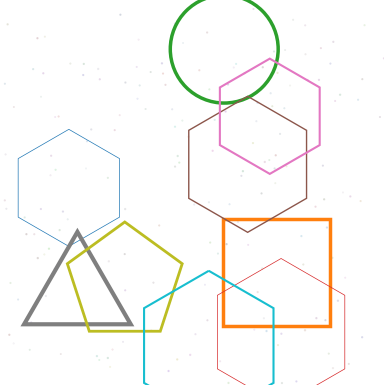[{"shape": "hexagon", "thickness": 0.5, "radius": 0.76, "center": [0.179, 0.512]}, {"shape": "square", "thickness": 2.5, "radius": 0.69, "center": [0.719, 0.293]}, {"shape": "circle", "thickness": 2.5, "radius": 0.7, "center": [0.582, 0.872]}, {"shape": "hexagon", "thickness": 0.5, "radius": 0.96, "center": [0.73, 0.137]}, {"shape": "hexagon", "thickness": 1, "radius": 0.88, "center": [0.643, 0.573]}, {"shape": "hexagon", "thickness": 1.5, "radius": 0.75, "center": [0.701, 0.698]}, {"shape": "triangle", "thickness": 3, "radius": 0.8, "center": [0.201, 0.238]}, {"shape": "pentagon", "thickness": 2, "radius": 0.78, "center": [0.324, 0.267]}, {"shape": "hexagon", "thickness": 1.5, "radius": 0.97, "center": [0.542, 0.103]}]